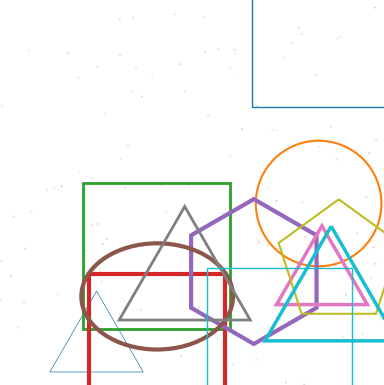[{"shape": "square", "thickness": 1, "radius": 0.89, "center": [0.834, 0.9]}, {"shape": "triangle", "thickness": 0.5, "radius": 0.7, "center": [0.251, 0.104]}, {"shape": "circle", "thickness": 1.5, "radius": 0.82, "center": [0.828, 0.471]}, {"shape": "square", "thickness": 2, "radius": 0.95, "center": [0.407, 0.334]}, {"shape": "square", "thickness": 3, "radius": 0.88, "center": [0.408, 0.112]}, {"shape": "hexagon", "thickness": 3, "radius": 0.94, "center": [0.659, 0.295]}, {"shape": "oval", "thickness": 3, "radius": 0.99, "center": [0.408, 0.23]}, {"shape": "triangle", "thickness": 2.5, "radius": 0.68, "center": [0.836, 0.277]}, {"shape": "triangle", "thickness": 2, "radius": 0.98, "center": [0.48, 0.267]}, {"shape": "pentagon", "thickness": 1.5, "radius": 0.82, "center": [0.88, 0.318]}, {"shape": "triangle", "thickness": 2.5, "radius": 0.99, "center": [0.86, 0.214]}, {"shape": "square", "thickness": 1, "radius": 0.94, "center": [0.726, 0.116]}]